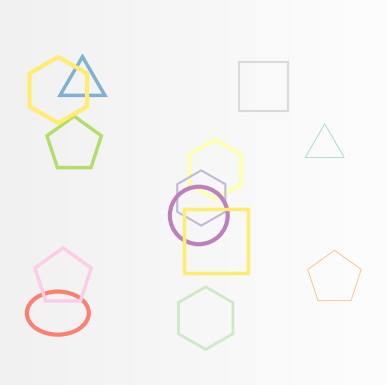[{"shape": "triangle", "thickness": 0.5, "radius": 0.29, "center": [0.838, 0.62]}, {"shape": "hexagon", "thickness": 3, "radius": 0.38, "center": [0.555, 0.56]}, {"shape": "hexagon", "thickness": 1.5, "radius": 0.36, "center": [0.519, 0.486]}, {"shape": "oval", "thickness": 3, "radius": 0.4, "center": [0.149, 0.187]}, {"shape": "triangle", "thickness": 2.5, "radius": 0.33, "center": [0.213, 0.786]}, {"shape": "pentagon", "thickness": 0.5, "radius": 0.36, "center": [0.863, 0.278]}, {"shape": "pentagon", "thickness": 2.5, "radius": 0.37, "center": [0.191, 0.624]}, {"shape": "pentagon", "thickness": 2.5, "radius": 0.38, "center": [0.163, 0.28]}, {"shape": "square", "thickness": 1.5, "radius": 0.32, "center": [0.68, 0.775]}, {"shape": "circle", "thickness": 3, "radius": 0.37, "center": [0.513, 0.44]}, {"shape": "hexagon", "thickness": 2, "radius": 0.41, "center": [0.531, 0.174]}, {"shape": "hexagon", "thickness": 3, "radius": 0.43, "center": [0.15, 0.766]}, {"shape": "square", "thickness": 2.5, "radius": 0.42, "center": [0.557, 0.374]}]